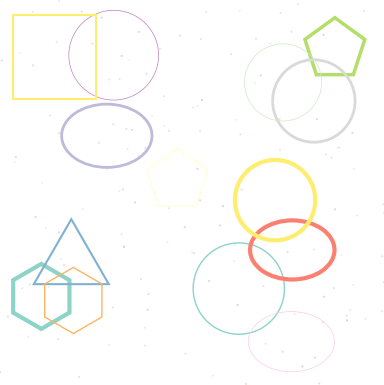[{"shape": "circle", "thickness": 1, "radius": 0.59, "center": [0.62, 0.25]}, {"shape": "hexagon", "thickness": 3, "radius": 0.42, "center": [0.107, 0.23]}, {"shape": "pentagon", "thickness": 0.5, "radius": 0.42, "center": [0.46, 0.532]}, {"shape": "oval", "thickness": 2, "radius": 0.59, "center": [0.277, 0.647]}, {"shape": "oval", "thickness": 3, "radius": 0.55, "center": [0.759, 0.351]}, {"shape": "triangle", "thickness": 1.5, "radius": 0.56, "center": [0.185, 0.318]}, {"shape": "hexagon", "thickness": 1, "radius": 0.43, "center": [0.19, 0.22]}, {"shape": "pentagon", "thickness": 2.5, "radius": 0.41, "center": [0.87, 0.872]}, {"shape": "oval", "thickness": 0.5, "radius": 0.56, "center": [0.757, 0.112]}, {"shape": "circle", "thickness": 2, "radius": 0.54, "center": [0.815, 0.738]}, {"shape": "circle", "thickness": 0.5, "radius": 0.58, "center": [0.295, 0.857]}, {"shape": "circle", "thickness": 0.5, "radius": 0.5, "center": [0.735, 0.786]}, {"shape": "circle", "thickness": 3, "radius": 0.52, "center": [0.714, 0.48]}, {"shape": "square", "thickness": 1.5, "radius": 0.54, "center": [0.142, 0.852]}]